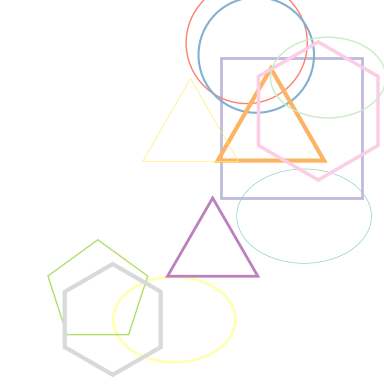[{"shape": "oval", "thickness": 0.5, "radius": 0.88, "center": [0.79, 0.439]}, {"shape": "oval", "thickness": 2, "radius": 0.79, "center": [0.453, 0.17]}, {"shape": "square", "thickness": 2, "radius": 0.91, "center": [0.757, 0.667]}, {"shape": "circle", "thickness": 1, "radius": 0.79, "center": [0.641, 0.888]}, {"shape": "circle", "thickness": 1.5, "radius": 0.75, "center": [0.666, 0.857]}, {"shape": "triangle", "thickness": 3, "radius": 0.8, "center": [0.704, 0.663]}, {"shape": "pentagon", "thickness": 1, "radius": 0.68, "center": [0.254, 0.241]}, {"shape": "hexagon", "thickness": 2.5, "radius": 0.9, "center": [0.827, 0.712]}, {"shape": "hexagon", "thickness": 3, "radius": 0.72, "center": [0.293, 0.17]}, {"shape": "triangle", "thickness": 2, "radius": 0.68, "center": [0.552, 0.35]}, {"shape": "oval", "thickness": 1, "radius": 0.75, "center": [0.852, 0.798]}, {"shape": "triangle", "thickness": 0.5, "radius": 0.72, "center": [0.495, 0.652]}]